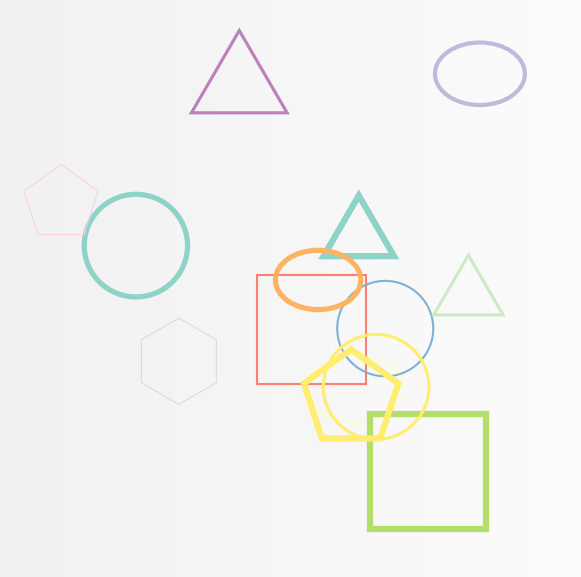[{"shape": "circle", "thickness": 2.5, "radius": 0.44, "center": [0.234, 0.574]}, {"shape": "triangle", "thickness": 3, "radius": 0.35, "center": [0.617, 0.591]}, {"shape": "oval", "thickness": 0.5, "radius": 0.42, "center": [0.611, 0.326]}, {"shape": "oval", "thickness": 2, "radius": 0.39, "center": [0.826, 0.871]}, {"shape": "square", "thickness": 1, "radius": 0.47, "center": [0.536, 0.429]}, {"shape": "circle", "thickness": 1, "radius": 0.41, "center": [0.663, 0.43]}, {"shape": "oval", "thickness": 2.5, "radius": 0.37, "center": [0.547, 0.514]}, {"shape": "square", "thickness": 3, "radius": 0.5, "center": [0.736, 0.182]}, {"shape": "pentagon", "thickness": 0.5, "radius": 0.34, "center": [0.105, 0.647]}, {"shape": "hexagon", "thickness": 0.5, "radius": 0.37, "center": [0.308, 0.374]}, {"shape": "triangle", "thickness": 1.5, "radius": 0.47, "center": [0.412, 0.851]}, {"shape": "triangle", "thickness": 1.5, "radius": 0.34, "center": [0.806, 0.488]}, {"shape": "circle", "thickness": 1.5, "radius": 0.45, "center": [0.647, 0.329]}, {"shape": "pentagon", "thickness": 3, "radius": 0.43, "center": [0.604, 0.309]}]